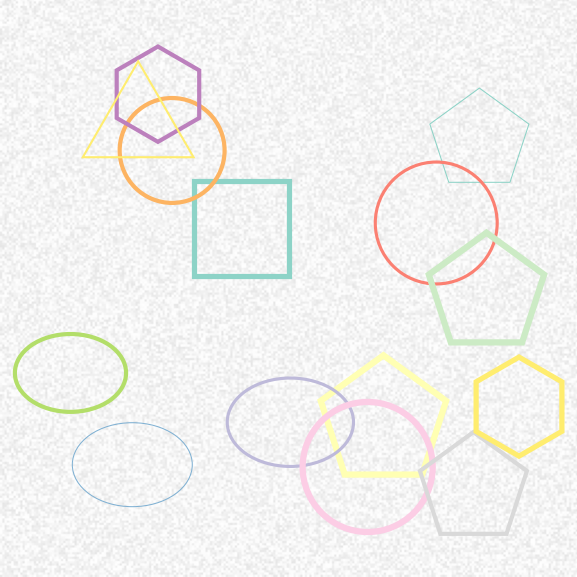[{"shape": "pentagon", "thickness": 0.5, "radius": 0.45, "center": [0.83, 0.756]}, {"shape": "square", "thickness": 2.5, "radius": 0.41, "center": [0.419, 0.604]}, {"shape": "pentagon", "thickness": 3, "radius": 0.57, "center": [0.664, 0.27]}, {"shape": "oval", "thickness": 1.5, "radius": 0.55, "center": [0.503, 0.268]}, {"shape": "circle", "thickness": 1.5, "radius": 0.53, "center": [0.755, 0.613]}, {"shape": "oval", "thickness": 0.5, "radius": 0.52, "center": [0.229, 0.194]}, {"shape": "circle", "thickness": 2, "radius": 0.45, "center": [0.298, 0.739]}, {"shape": "oval", "thickness": 2, "radius": 0.48, "center": [0.122, 0.353]}, {"shape": "circle", "thickness": 3, "radius": 0.56, "center": [0.637, 0.191]}, {"shape": "pentagon", "thickness": 2, "radius": 0.49, "center": [0.82, 0.154]}, {"shape": "hexagon", "thickness": 2, "radius": 0.41, "center": [0.274, 0.836]}, {"shape": "pentagon", "thickness": 3, "radius": 0.52, "center": [0.842, 0.491]}, {"shape": "hexagon", "thickness": 2.5, "radius": 0.43, "center": [0.899, 0.295]}, {"shape": "triangle", "thickness": 1, "radius": 0.55, "center": [0.239, 0.782]}]